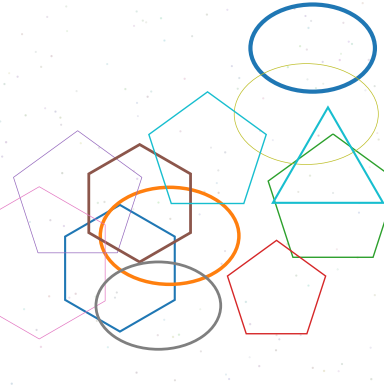[{"shape": "oval", "thickness": 3, "radius": 0.81, "center": [0.812, 0.875]}, {"shape": "hexagon", "thickness": 1.5, "radius": 0.82, "center": [0.312, 0.303]}, {"shape": "oval", "thickness": 2.5, "radius": 0.9, "center": [0.441, 0.387]}, {"shape": "pentagon", "thickness": 1, "radius": 0.89, "center": [0.865, 0.475]}, {"shape": "pentagon", "thickness": 1, "radius": 0.67, "center": [0.718, 0.242]}, {"shape": "pentagon", "thickness": 0.5, "radius": 0.88, "center": [0.202, 0.485]}, {"shape": "hexagon", "thickness": 2, "radius": 0.76, "center": [0.363, 0.472]}, {"shape": "hexagon", "thickness": 0.5, "radius": 0.99, "center": [0.102, 0.317]}, {"shape": "oval", "thickness": 2, "radius": 0.81, "center": [0.411, 0.206]}, {"shape": "oval", "thickness": 0.5, "radius": 0.94, "center": [0.796, 0.704]}, {"shape": "pentagon", "thickness": 1, "radius": 0.8, "center": [0.539, 0.601]}, {"shape": "triangle", "thickness": 1.5, "radius": 0.83, "center": [0.852, 0.556]}]